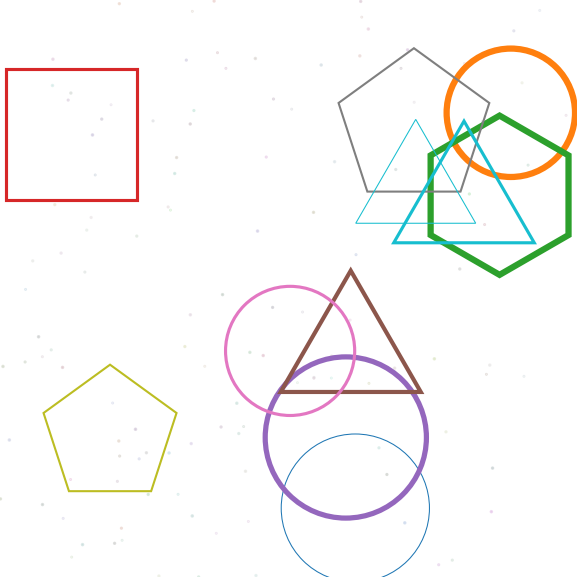[{"shape": "circle", "thickness": 0.5, "radius": 0.64, "center": [0.615, 0.119]}, {"shape": "circle", "thickness": 3, "radius": 0.56, "center": [0.885, 0.804]}, {"shape": "hexagon", "thickness": 3, "radius": 0.69, "center": [0.865, 0.661]}, {"shape": "square", "thickness": 1.5, "radius": 0.57, "center": [0.124, 0.766]}, {"shape": "circle", "thickness": 2.5, "radius": 0.7, "center": [0.599, 0.242]}, {"shape": "triangle", "thickness": 2, "radius": 0.7, "center": [0.607, 0.39]}, {"shape": "circle", "thickness": 1.5, "radius": 0.56, "center": [0.502, 0.391]}, {"shape": "pentagon", "thickness": 1, "radius": 0.69, "center": [0.717, 0.778]}, {"shape": "pentagon", "thickness": 1, "radius": 0.61, "center": [0.191, 0.247]}, {"shape": "triangle", "thickness": 0.5, "radius": 0.6, "center": [0.72, 0.673]}, {"shape": "triangle", "thickness": 1.5, "radius": 0.7, "center": [0.803, 0.649]}]